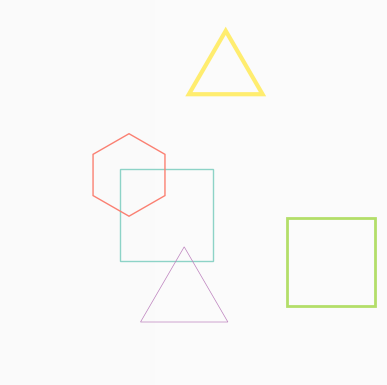[{"shape": "square", "thickness": 1, "radius": 0.6, "center": [0.429, 0.442]}, {"shape": "hexagon", "thickness": 1, "radius": 0.54, "center": [0.333, 0.546]}, {"shape": "square", "thickness": 2, "radius": 0.57, "center": [0.854, 0.32]}, {"shape": "triangle", "thickness": 0.5, "radius": 0.65, "center": [0.475, 0.229]}, {"shape": "triangle", "thickness": 3, "radius": 0.55, "center": [0.582, 0.81]}]